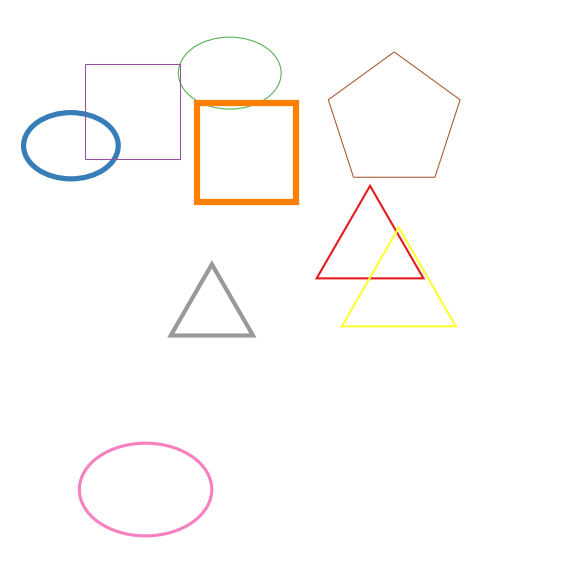[{"shape": "triangle", "thickness": 1, "radius": 0.53, "center": [0.641, 0.571]}, {"shape": "oval", "thickness": 2.5, "radius": 0.41, "center": [0.123, 0.747]}, {"shape": "oval", "thickness": 0.5, "radius": 0.45, "center": [0.398, 0.873]}, {"shape": "square", "thickness": 0.5, "radius": 0.41, "center": [0.23, 0.806]}, {"shape": "square", "thickness": 3, "radius": 0.43, "center": [0.426, 0.735]}, {"shape": "triangle", "thickness": 1, "radius": 0.57, "center": [0.691, 0.491]}, {"shape": "pentagon", "thickness": 0.5, "radius": 0.6, "center": [0.683, 0.789]}, {"shape": "oval", "thickness": 1.5, "radius": 0.57, "center": [0.252, 0.151]}, {"shape": "triangle", "thickness": 2, "radius": 0.41, "center": [0.367, 0.459]}]